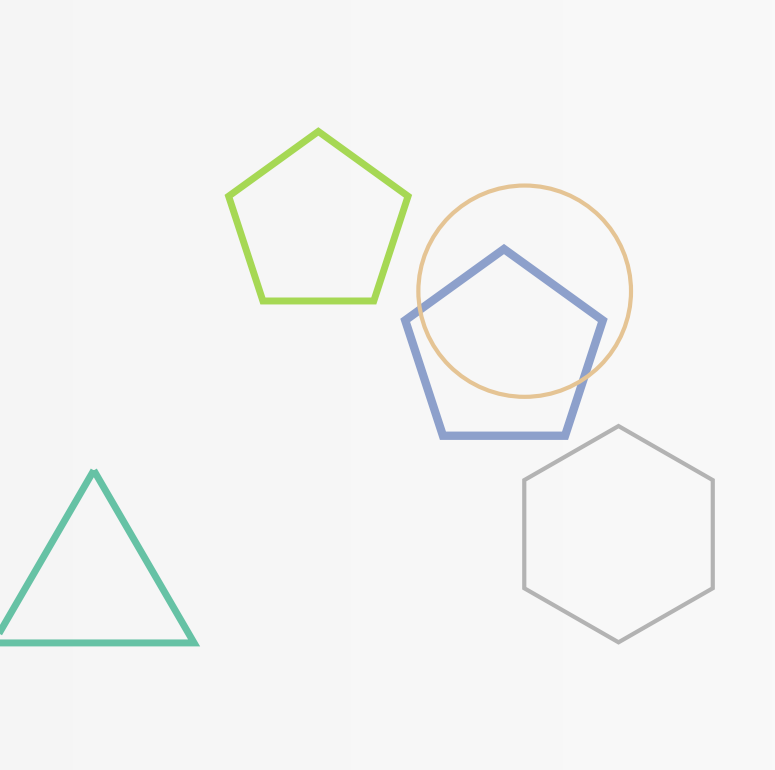[{"shape": "triangle", "thickness": 2.5, "radius": 0.75, "center": [0.121, 0.24]}, {"shape": "pentagon", "thickness": 3, "radius": 0.67, "center": [0.65, 0.543]}, {"shape": "pentagon", "thickness": 2.5, "radius": 0.61, "center": [0.411, 0.708]}, {"shape": "circle", "thickness": 1.5, "radius": 0.69, "center": [0.677, 0.622]}, {"shape": "hexagon", "thickness": 1.5, "radius": 0.7, "center": [0.798, 0.306]}]